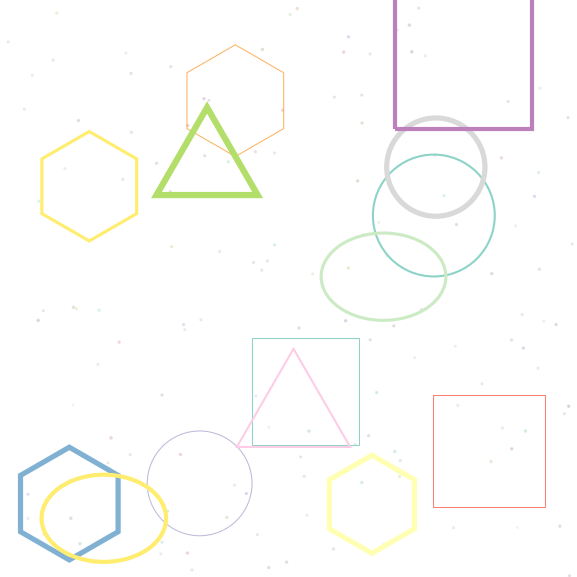[{"shape": "circle", "thickness": 1, "radius": 0.53, "center": [0.751, 0.626]}, {"shape": "square", "thickness": 0.5, "radius": 0.46, "center": [0.529, 0.321]}, {"shape": "hexagon", "thickness": 2.5, "radius": 0.42, "center": [0.644, 0.126]}, {"shape": "circle", "thickness": 0.5, "radius": 0.45, "center": [0.346, 0.162]}, {"shape": "square", "thickness": 0.5, "radius": 0.48, "center": [0.847, 0.219]}, {"shape": "hexagon", "thickness": 2.5, "radius": 0.49, "center": [0.12, 0.127]}, {"shape": "hexagon", "thickness": 0.5, "radius": 0.48, "center": [0.407, 0.825]}, {"shape": "triangle", "thickness": 3, "radius": 0.51, "center": [0.359, 0.712]}, {"shape": "triangle", "thickness": 1, "radius": 0.57, "center": [0.508, 0.282]}, {"shape": "circle", "thickness": 2.5, "radius": 0.43, "center": [0.755, 0.71]}, {"shape": "square", "thickness": 2, "radius": 0.59, "center": [0.803, 0.895]}, {"shape": "oval", "thickness": 1.5, "radius": 0.54, "center": [0.664, 0.52]}, {"shape": "hexagon", "thickness": 1.5, "radius": 0.47, "center": [0.155, 0.677]}, {"shape": "oval", "thickness": 2, "radius": 0.54, "center": [0.18, 0.102]}]